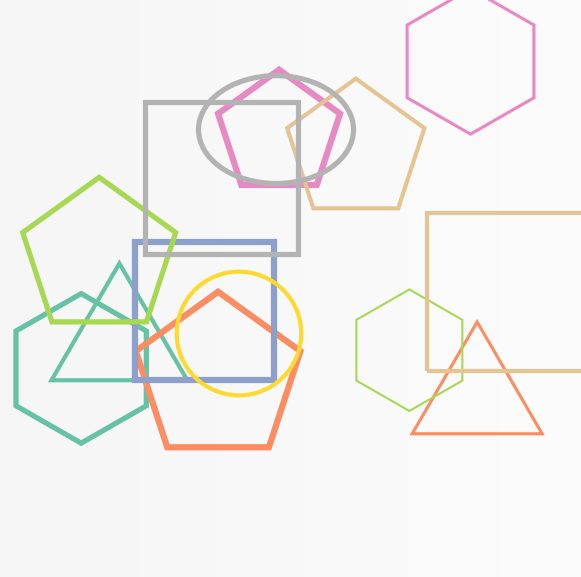[{"shape": "hexagon", "thickness": 2.5, "radius": 0.65, "center": [0.14, 0.361]}, {"shape": "triangle", "thickness": 2, "radius": 0.67, "center": [0.205, 0.408]}, {"shape": "triangle", "thickness": 1.5, "radius": 0.65, "center": [0.821, 0.313]}, {"shape": "pentagon", "thickness": 3, "radius": 0.74, "center": [0.375, 0.345]}, {"shape": "square", "thickness": 3, "radius": 0.6, "center": [0.352, 0.461]}, {"shape": "pentagon", "thickness": 3, "radius": 0.55, "center": [0.48, 0.768]}, {"shape": "hexagon", "thickness": 1.5, "radius": 0.63, "center": [0.809, 0.893]}, {"shape": "pentagon", "thickness": 2.5, "radius": 0.69, "center": [0.171, 0.554]}, {"shape": "hexagon", "thickness": 1, "radius": 0.53, "center": [0.704, 0.393]}, {"shape": "circle", "thickness": 2, "radius": 0.54, "center": [0.411, 0.422]}, {"shape": "square", "thickness": 2, "radius": 0.68, "center": [0.871, 0.494]}, {"shape": "pentagon", "thickness": 2, "radius": 0.62, "center": [0.612, 0.739]}, {"shape": "square", "thickness": 2.5, "radius": 0.66, "center": [0.381, 0.691]}, {"shape": "oval", "thickness": 2.5, "radius": 0.67, "center": [0.475, 0.775]}]